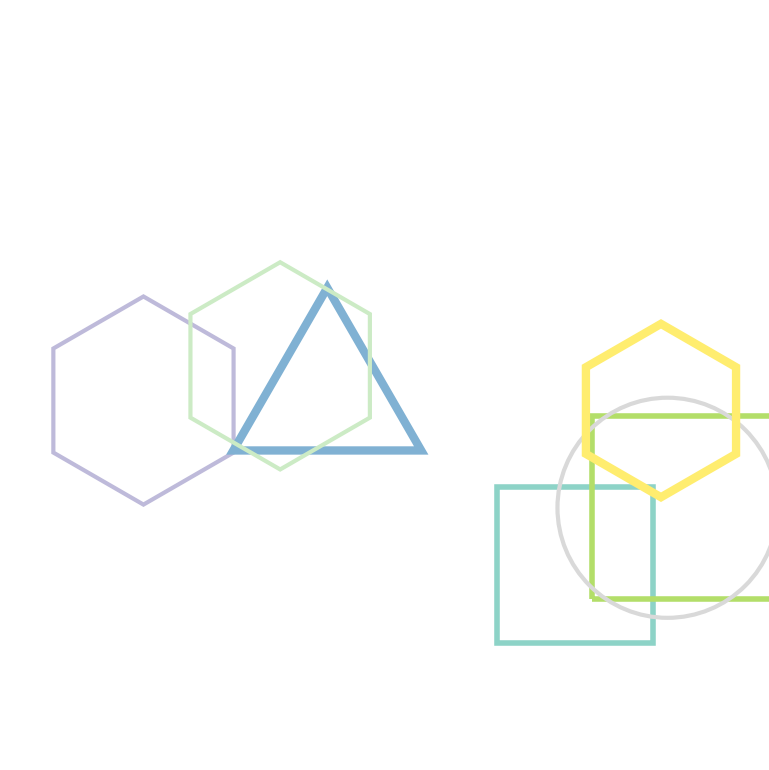[{"shape": "square", "thickness": 2, "radius": 0.51, "center": [0.746, 0.266]}, {"shape": "hexagon", "thickness": 1.5, "radius": 0.68, "center": [0.186, 0.48]}, {"shape": "triangle", "thickness": 3, "radius": 0.7, "center": [0.425, 0.485]}, {"shape": "square", "thickness": 2, "radius": 0.59, "center": [0.887, 0.341]}, {"shape": "circle", "thickness": 1.5, "radius": 0.71, "center": [0.867, 0.341]}, {"shape": "hexagon", "thickness": 1.5, "radius": 0.67, "center": [0.364, 0.525]}, {"shape": "hexagon", "thickness": 3, "radius": 0.56, "center": [0.858, 0.467]}]